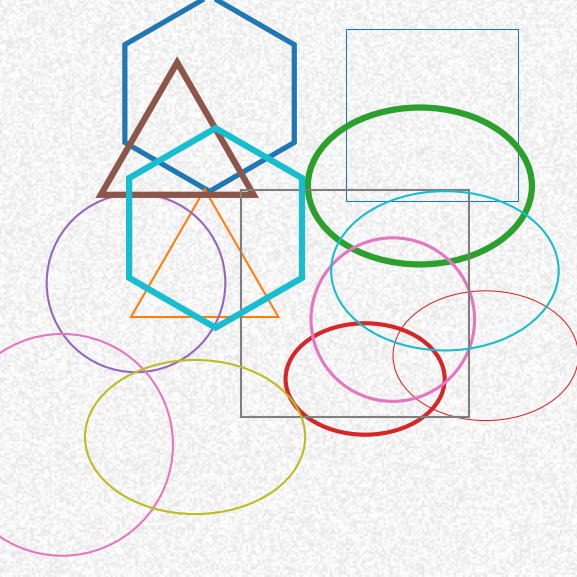[{"shape": "square", "thickness": 0.5, "radius": 0.74, "center": [0.748, 0.8]}, {"shape": "hexagon", "thickness": 2.5, "radius": 0.85, "center": [0.363, 0.837]}, {"shape": "triangle", "thickness": 1, "radius": 0.74, "center": [0.354, 0.524]}, {"shape": "oval", "thickness": 3, "radius": 0.97, "center": [0.727, 0.677]}, {"shape": "oval", "thickness": 2, "radius": 0.69, "center": [0.632, 0.343]}, {"shape": "oval", "thickness": 0.5, "radius": 0.8, "center": [0.841, 0.383]}, {"shape": "circle", "thickness": 1, "radius": 0.77, "center": [0.235, 0.509]}, {"shape": "triangle", "thickness": 3, "radius": 0.76, "center": [0.307, 0.738]}, {"shape": "circle", "thickness": 1.5, "radius": 0.71, "center": [0.68, 0.446]}, {"shape": "circle", "thickness": 1, "radius": 0.96, "center": [0.108, 0.229]}, {"shape": "square", "thickness": 1, "radius": 0.99, "center": [0.615, 0.474]}, {"shape": "oval", "thickness": 1, "radius": 0.95, "center": [0.338, 0.242]}, {"shape": "hexagon", "thickness": 3, "radius": 0.86, "center": [0.373, 0.604]}, {"shape": "oval", "thickness": 1, "radius": 0.99, "center": [0.77, 0.53]}]